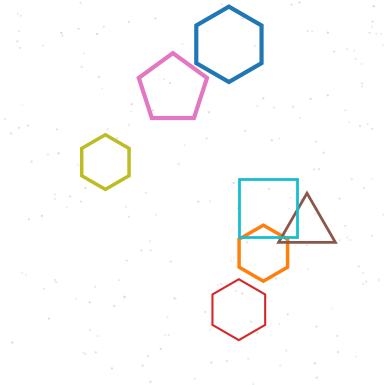[{"shape": "hexagon", "thickness": 3, "radius": 0.49, "center": [0.595, 0.885]}, {"shape": "hexagon", "thickness": 2.5, "radius": 0.36, "center": [0.684, 0.342]}, {"shape": "hexagon", "thickness": 1.5, "radius": 0.4, "center": [0.62, 0.196]}, {"shape": "triangle", "thickness": 2, "radius": 0.43, "center": [0.797, 0.413]}, {"shape": "pentagon", "thickness": 3, "radius": 0.47, "center": [0.449, 0.769]}, {"shape": "hexagon", "thickness": 2.5, "radius": 0.35, "center": [0.274, 0.579]}, {"shape": "square", "thickness": 2, "radius": 0.38, "center": [0.696, 0.46]}]